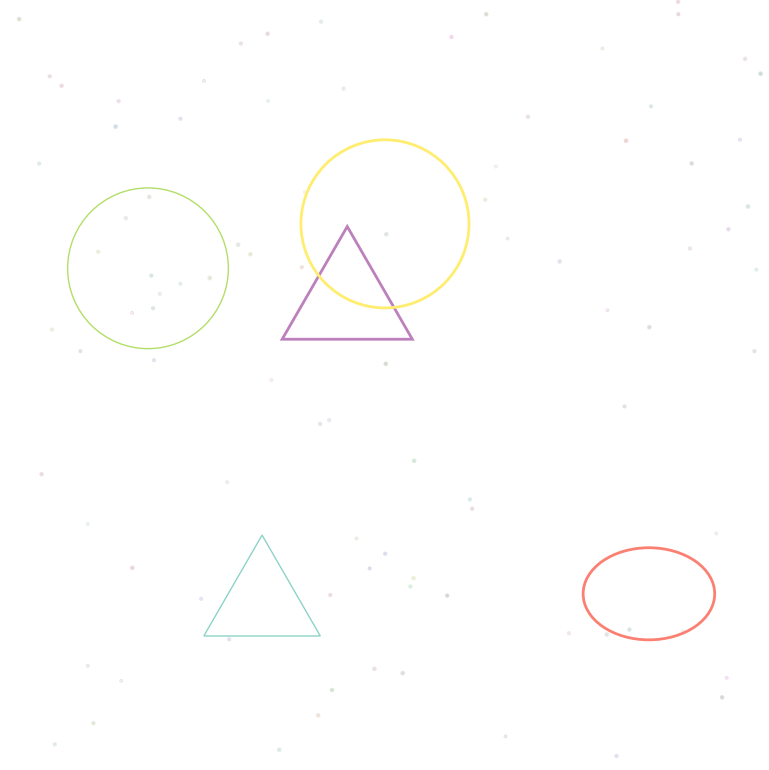[{"shape": "triangle", "thickness": 0.5, "radius": 0.44, "center": [0.34, 0.218]}, {"shape": "oval", "thickness": 1, "radius": 0.43, "center": [0.843, 0.229]}, {"shape": "circle", "thickness": 0.5, "radius": 0.52, "center": [0.192, 0.652]}, {"shape": "triangle", "thickness": 1, "radius": 0.49, "center": [0.451, 0.608]}, {"shape": "circle", "thickness": 1, "radius": 0.55, "center": [0.5, 0.709]}]